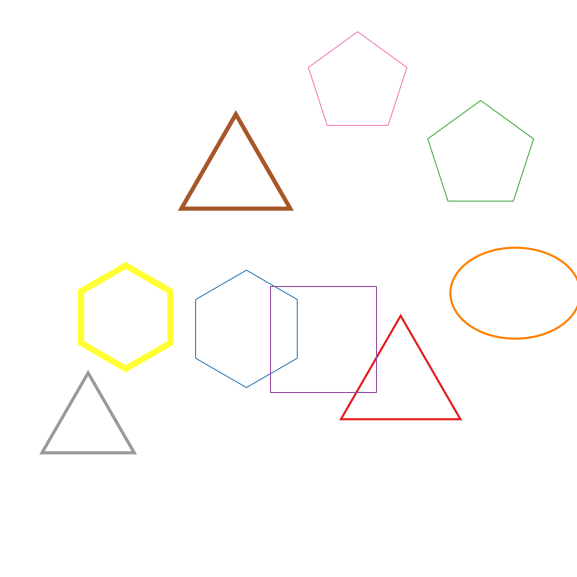[{"shape": "triangle", "thickness": 1, "radius": 0.6, "center": [0.694, 0.333]}, {"shape": "hexagon", "thickness": 0.5, "radius": 0.51, "center": [0.427, 0.43]}, {"shape": "pentagon", "thickness": 0.5, "radius": 0.48, "center": [0.832, 0.729]}, {"shape": "square", "thickness": 0.5, "radius": 0.46, "center": [0.559, 0.412]}, {"shape": "oval", "thickness": 1, "radius": 0.56, "center": [0.892, 0.491]}, {"shape": "hexagon", "thickness": 3, "radius": 0.45, "center": [0.218, 0.45]}, {"shape": "triangle", "thickness": 2, "radius": 0.54, "center": [0.408, 0.692]}, {"shape": "pentagon", "thickness": 0.5, "radius": 0.45, "center": [0.619, 0.855]}, {"shape": "triangle", "thickness": 1.5, "radius": 0.46, "center": [0.153, 0.261]}]